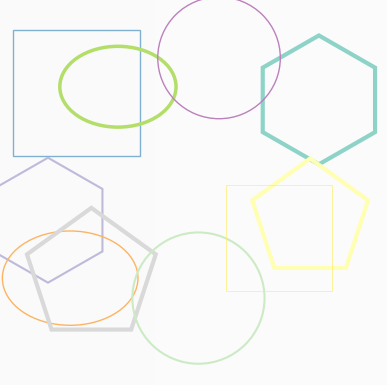[{"shape": "hexagon", "thickness": 3, "radius": 0.84, "center": [0.823, 0.741]}, {"shape": "pentagon", "thickness": 3, "radius": 0.79, "center": [0.8, 0.431]}, {"shape": "hexagon", "thickness": 1.5, "radius": 0.81, "center": [0.124, 0.428]}, {"shape": "square", "thickness": 1, "radius": 0.82, "center": [0.197, 0.759]}, {"shape": "oval", "thickness": 1, "radius": 0.87, "center": [0.181, 0.278]}, {"shape": "oval", "thickness": 2.5, "radius": 0.75, "center": [0.304, 0.775]}, {"shape": "pentagon", "thickness": 3, "radius": 0.87, "center": [0.236, 0.285]}, {"shape": "circle", "thickness": 1, "radius": 0.79, "center": [0.565, 0.85]}, {"shape": "circle", "thickness": 1.5, "radius": 0.85, "center": [0.512, 0.226]}, {"shape": "square", "thickness": 0.5, "radius": 0.69, "center": [0.72, 0.382]}]